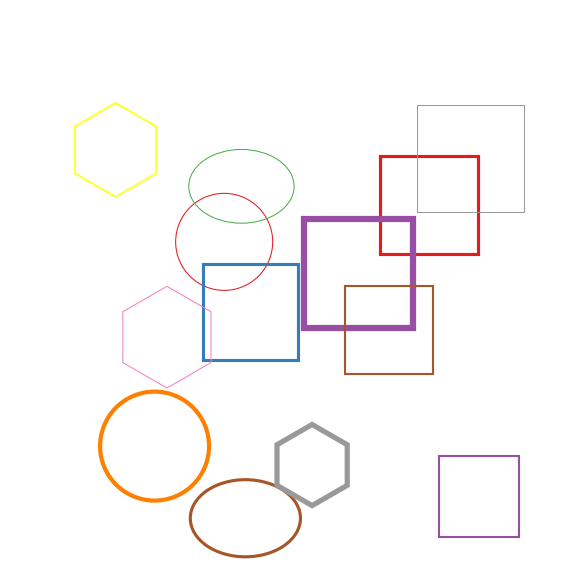[{"shape": "circle", "thickness": 0.5, "radius": 0.42, "center": [0.388, 0.58]}, {"shape": "square", "thickness": 1.5, "radius": 0.42, "center": [0.743, 0.644]}, {"shape": "square", "thickness": 1.5, "radius": 0.42, "center": [0.434, 0.459]}, {"shape": "oval", "thickness": 0.5, "radius": 0.46, "center": [0.418, 0.676]}, {"shape": "square", "thickness": 3, "radius": 0.47, "center": [0.62, 0.526]}, {"shape": "square", "thickness": 1, "radius": 0.35, "center": [0.829, 0.139]}, {"shape": "circle", "thickness": 2, "radius": 0.47, "center": [0.268, 0.227]}, {"shape": "hexagon", "thickness": 1, "radius": 0.41, "center": [0.2, 0.739]}, {"shape": "oval", "thickness": 1.5, "radius": 0.48, "center": [0.425, 0.102]}, {"shape": "square", "thickness": 1, "radius": 0.38, "center": [0.673, 0.427]}, {"shape": "hexagon", "thickness": 0.5, "radius": 0.44, "center": [0.289, 0.415]}, {"shape": "hexagon", "thickness": 2.5, "radius": 0.35, "center": [0.54, 0.194]}, {"shape": "square", "thickness": 0.5, "radius": 0.47, "center": [0.815, 0.724]}]